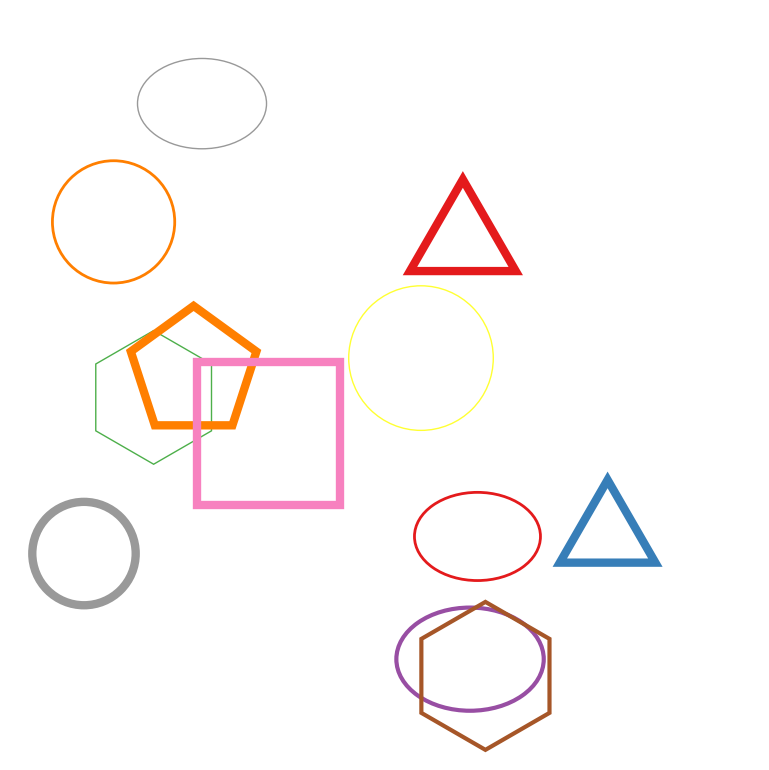[{"shape": "oval", "thickness": 1, "radius": 0.41, "center": [0.62, 0.303]}, {"shape": "triangle", "thickness": 3, "radius": 0.4, "center": [0.601, 0.688]}, {"shape": "triangle", "thickness": 3, "radius": 0.36, "center": [0.789, 0.305]}, {"shape": "hexagon", "thickness": 0.5, "radius": 0.43, "center": [0.2, 0.484]}, {"shape": "oval", "thickness": 1.5, "radius": 0.48, "center": [0.61, 0.144]}, {"shape": "pentagon", "thickness": 3, "radius": 0.43, "center": [0.251, 0.517]}, {"shape": "circle", "thickness": 1, "radius": 0.4, "center": [0.147, 0.712]}, {"shape": "circle", "thickness": 0.5, "radius": 0.47, "center": [0.547, 0.535]}, {"shape": "hexagon", "thickness": 1.5, "radius": 0.48, "center": [0.63, 0.122]}, {"shape": "square", "thickness": 3, "radius": 0.46, "center": [0.349, 0.437]}, {"shape": "circle", "thickness": 3, "radius": 0.34, "center": [0.109, 0.281]}, {"shape": "oval", "thickness": 0.5, "radius": 0.42, "center": [0.262, 0.865]}]